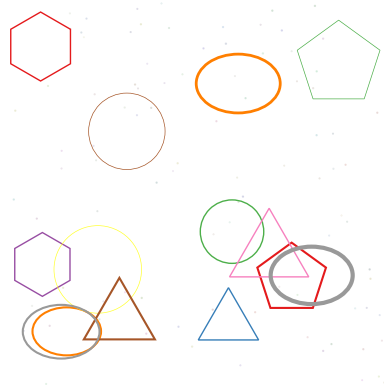[{"shape": "pentagon", "thickness": 1.5, "radius": 0.47, "center": [0.758, 0.276]}, {"shape": "hexagon", "thickness": 1, "radius": 0.45, "center": [0.105, 0.879]}, {"shape": "triangle", "thickness": 1, "radius": 0.45, "center": [0.593, 0.162]}, {"shape": "circle", "thickness": 1, "radius": 0.41, "center": [0.603, 0.398]}, {"shape": "pentagon", "thickness": 0.5, "radius": 0.57, "center": [0.88, 0.835]}, {"shape": "hexagon", "thickness": 1, "radius": 0.41, "center": [0.11, 0.313]}, {"shape": "oval", "thickness": 1.5, "radius": 0.45, "center": [0.173, 0.139]}, {"shape": "oval", "thickness": 2, "radius": 0.55, "center": [0.619, 0.783]}, {"shape": "circle", "thickness": 0.5, "radius": 0.57, "center": [0.254, 0.3]}, {"shape": "circle", "thickness": 0.5, "radius": 0.5, "center": [0.329, 0.659]}, {"shape": "triangle", "thickness": 1.5, "radius": 0.53, "center": [0.31, 0.172]}, {"shape": "triangle", "thickness": 1, "radius": 0.59, "center": [0.699, 0.34]}, {"shape": "oval", "thickness": 3, "radius": 0.53, "center": [0.81, 0.285]}, {"shape": "oval", "thickness": 1.5, "radius": 0.5, "center": [0.159, 0.138]}]